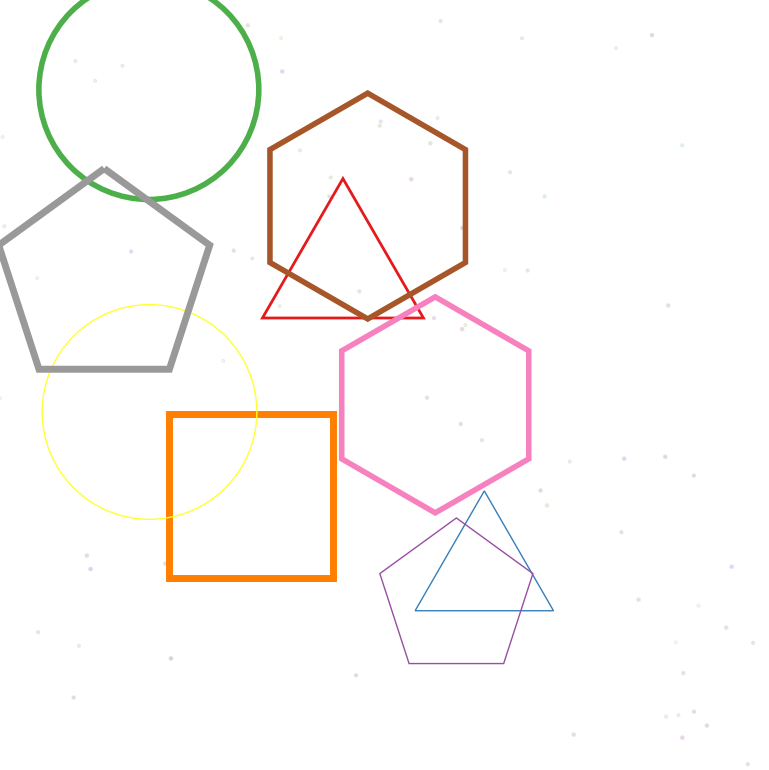[{"shape": "triangle", "thickness": 1, "radius": 0.6, "center": [0.445, 0.647]}, {"shape": "triangle", "thickness": 0.5, "radius": 0.52, "center": [0.629, 0.259]}, {"shape": "circle", "thickness": 2, "radius": 0.71, "center": [0.193, 0.884]}, {"shape": "pentagon", "thickness": 0.5, "radius": 0.52, "center": [0.593, 0.223]}, {"shape": "square", "thickness": 2.5, "radius": 0.53, "center": [0.326, 0.356]}, {"shape": "circle", "thickness": 0.5, "radius": 0.7, "center": [0.194, 0.465]}, {"shape": "hexagon", "thickness": 2, "radius": 0.73, "center": [0.478, 0.732]}, {"shape": "hexagon", "thickness": 2, "radius": 0.7, "center": [0.565, 0.474]}, {"shape": "pentagon", "thickness": 2.5, "radius": 0.72, "center": [0.135, 0.637]}]